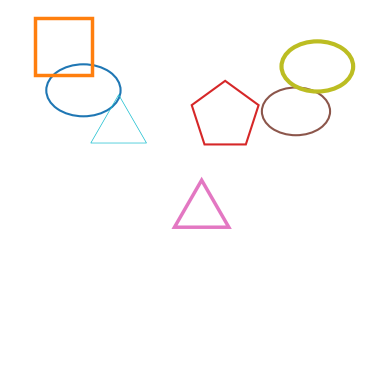[{"shape": "oval", "thickness": 1.5, "radius": 0.48, "center": [0.217, 0.765]}, {"shape": "square", "thickness": 2.5, "radius": 0.37, "center": [0.165, 0.88]}, {"shape": "pentagon", "thickness": 1.5, "radius": 0.46, "center": [0.585, 0.699]}, {"shape": "oval", "thickness": 1.5, "radius": 0.44, "center": [0.769, 0.711]}, {"shape": "triangle", "thickness": 2.5, "radius": 0.41, "center": [0.524, 0.451]}, {"shape": "oval", "thickness": 3, "radius": 0.47, "center": [0.824, 0.827]}, {"shape": "triangle", "thickness": 0.5, "radius": 0.42, "center": [0.308, 0.67]}]